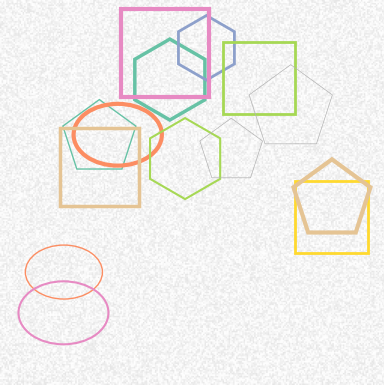[{"shape": "pentagon", "thickness": 1, "radius": 0.5, "center": [0.258, 0.642]}, {"shape": "hexagon", "thickness": 2.5, "radius": 0.53, "center": [0.441, 0.793]}, {"shape": "oval", "thickness": 3, "radius": 0.57, "center": [0.306, 0.65]}, {"shape": "oval", "thickness": 1, "radius": 0.5, "center": [0.166, 0.293]}, {"shape": "hexagon", "thickness": 2, "radius": 0.42, "center": [0.536, 0.876]}, {"shape": "oval", "thickness": 1.5, "radius": 0.58, "center": [0.165, 0.188]}, {"shape": "square", "thickness": 3, "radius": 0.57, "center": [0.429, 0.862]}, {"shape": "square", "thickness": 2, "radius": 0.47, "center": [0.673, 0.797]}, {"shape": "hexagon", "thickness": 1.5, "radius": 0.53, "center": [0.481, 0.588]}, {"shape": "square", "thickness": 2, "radius": 0.47, "center": [0.861, 0.436]}, {"shape": "pentagon", "thickness": 3, "radius": 0.53, "center": [0.862, 0.481]}, {"shape": "square", "thickness": 2.5, "radius": 0.51, "center": [0.259, 0.567]}, {"shape": "pentagon", "thickness": 0.5, "radius": 0.43, "center": [0.6, 0.607]}, {"shape": "pentagon", "thickness": 0.5, "radius": 0.57, "center": [0.755, 0.718]}]